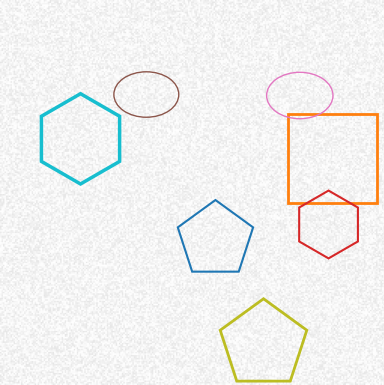[{"shape": "pentagon", "thickness": 1.5, "radius": 0.51, "center": [0.56, 0.378]}, {"shape": "square", "thickness": 2, "radius": 0.58, "center": [0.863, 0.588]}, {"shape": "hexagon", "thickness": 1.5, "radius": 0.44, "center": [0.853, 0.417]}, {"shape": "oval", "thickness": 1, "radius": 0.42, "center": [0.38, 0.754]}, {"shape": "oval", "thickness": 1, "radius": 0.43, "center": [0.779, 0.752]}, {"shape": "pentagon", "thickness": 2, "radius": 0.59, "center": [0.684, 0.106]}, {"shape": "hexagon", "thickness": 2.5, "radius": 0.59, "center": [0.209, 0.639]}]